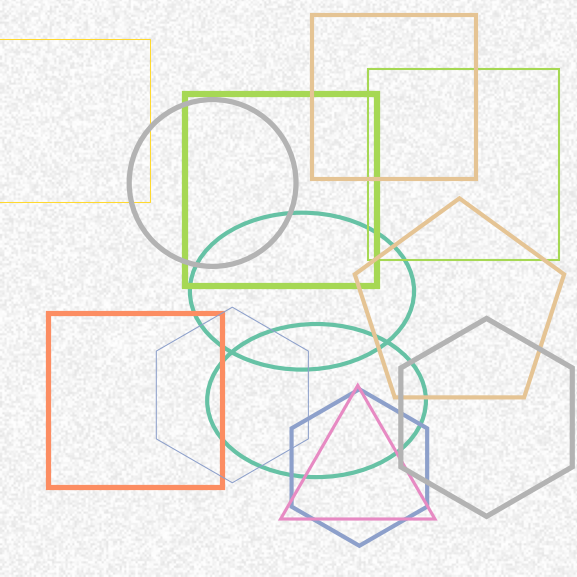[{"shape": "oval", "thickness": 2, "radius": 0.95, "center": [0.548, 0.306]}, {"shape": "oval", "thickness": 2, "radius": 0.97, "center": [0.523, 0.495]}, {"shape": "square", "thickness": 2.5, "radius": 0.75, "center": [0.233, 0.306]}, {"shape": "hexagon", "thickness": 2, "radius": 0.68, "center": [0.622, 0.19]}, {"shape": "hexagon", "thickness": 0.5, "radius": 0.76, "center": [0.402, 0.315]}, {"shape": "triangle", "thickness": 1.5, "radius": 0.77, "center": [0.62, 0.178]}, {"shape": "square", "thickness": 3, "radius": 0.83, "center": [0.486, 0.671]}, {"shape": "square", "thickness": 1, "radius": 0.83, "center": [0.802, 0.714]}, {"shape": "square", "thickness": 0.5, "radius": 0.71, "center": [0.119, 0.791]}, {"shape": "square", "thickness": 2, "radius": 0.71, "center": [0.682, 0.83]}, {"shape": "pentagon", "thickness": 2, "radius": 0.95, "center": [0.796, 0.465]}, {"shape": "hexagon", "thickness": 2.5, "radius": 0.86, "center": [0.843, 0.276]}, {"shape": "circle", "thickness": 2.5, "radius": 0.72, "center": [0.368, 0.682]}]